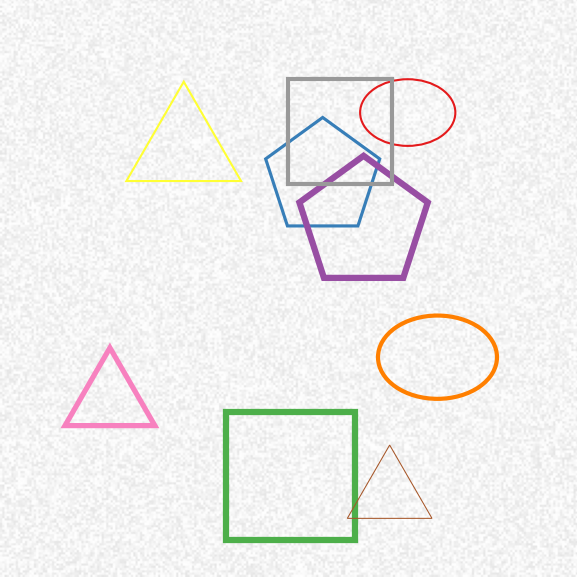[{"shape": "oval", "thickness": 1, "radius": 0.41, "center": [0.706, 0.804]}, {"shape": "pentagon", "thickness": 1.5, "radius": 0.52, "center": [0.559, 0.692]}, {"shape": "square", "thickness": 3, "radius": 0.56, "center": [0.503, 0.175]}, {"shape": "pentagon", "thickness": 3, "radius": 0.58, "center": [0.63, 0.612]}, {"shape": "oval", "thickness": 2, "radius": 0.52, "center": [0.758, 0.381]}, {"shape": "triangle", "thickness": 1, "radius": 0.57, "center": [0.318, 0.743]}, {"shape": "triangle", "thickness": 0.5, "radius": 0.42, "center": [0.675, 0.144]}, {"shape": "triangle", "thickness": 2.5, "radius": 0.45, "center": [0.19, 0.307]}, {"shape": "square", "thickness": 2, "radius": 0.45, "center": [0.588, 0.772]}]